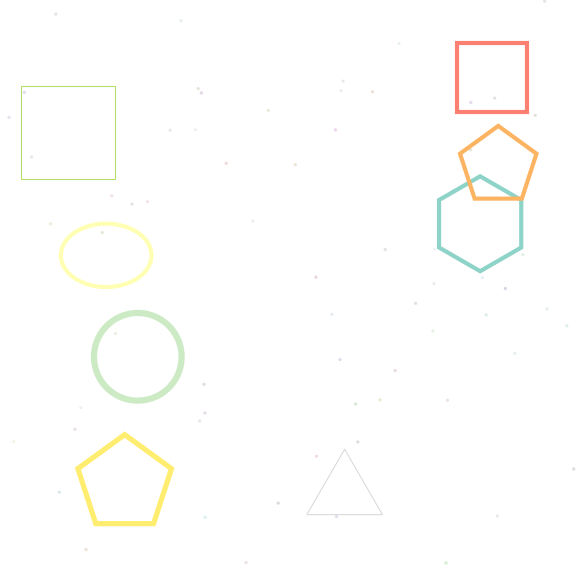[{"shape": "hexagon", "thickness": 2, "radius": 0.41, "center": [0.831, 0.612]}, {"shape": "oval", "thickness": 2, "radius": 0.39, "center": [0.184, 0.557]}, {"shape": "square", "thickness": 2, "radius": 0.3, "center": [0.852, 0.865]}, {"shape": "pentagon", "thickness": 2, "radius": 0.35, "center": [0.863, 0.712]}, {"shape": "square", "thickness": 0.5, "radius": 0.41, "center": [0.118, 0.77]}, {"shape": "triangle", "thickness": 0.5, "radius": 0.38, "center": [0.597, 0.146]}, {"shape": "circle", "thickness": 3, "radius": 0.38, "center": [0.239, 0.381]}, {"shape": "pentagon", "thickness": 2.5, "radius": 0.43, "center": [0.216, 0.161]}]